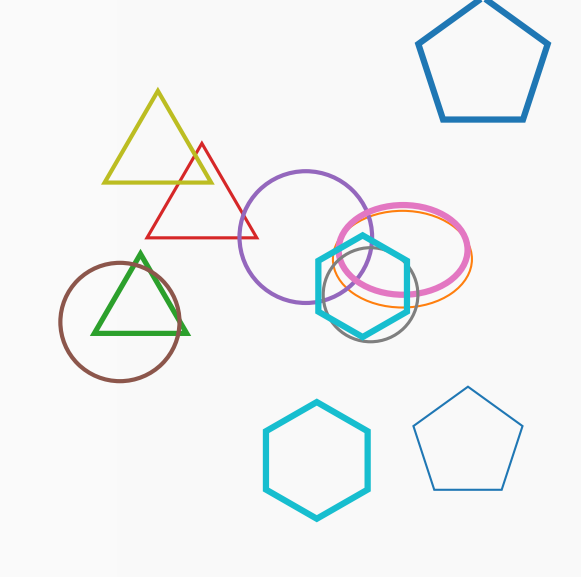[{"shape": "pentagon", "thickness": 1, "radius": 0.49, "center": [0.805, 0.231]}, {"shape": "pentagon", "thickness": 3, "radius": 0.59, "center": [0.831, 0.887]}, {"shape": "oval", "thickness": 1, "radius": 0.6, "center": [0.692, 0.55]}, {"shape": "triangle", "thickness": 2.5, "radius": 0.46, "center": [0.242, 0.468]}, {"shape": "triangle", "thickness": 1.5, "radius": 0.55, "center": [0.347, 0.642]}, {"shape": "circle", "thickness": 2, "radius": 0.57, "center": [0.526, 0.589]}, {"shape": "circle", "thickness": 2, "radius": 0.51, "center": [0.206, 0.442]}, {"shape": "oval", "thickness": 3, "radius": 0.55, "center": [0.694, 0.566]}, {"shape": "circle", "thickness": 1.5, "radius": 0.41, "center": [0.637, 0.489]}, {"shape": "triangle", "thickness": 2, "radius": 0.53, "center": [0.272, 0.736]}, {"shape": "hexagon", "thickness": 3, "radius": 0.5, "center": [0.545, 0.202]}, {"shape": "hexagon", "thickness": 3, "radius": 0.44, "center": [0.624, 0.504]}]